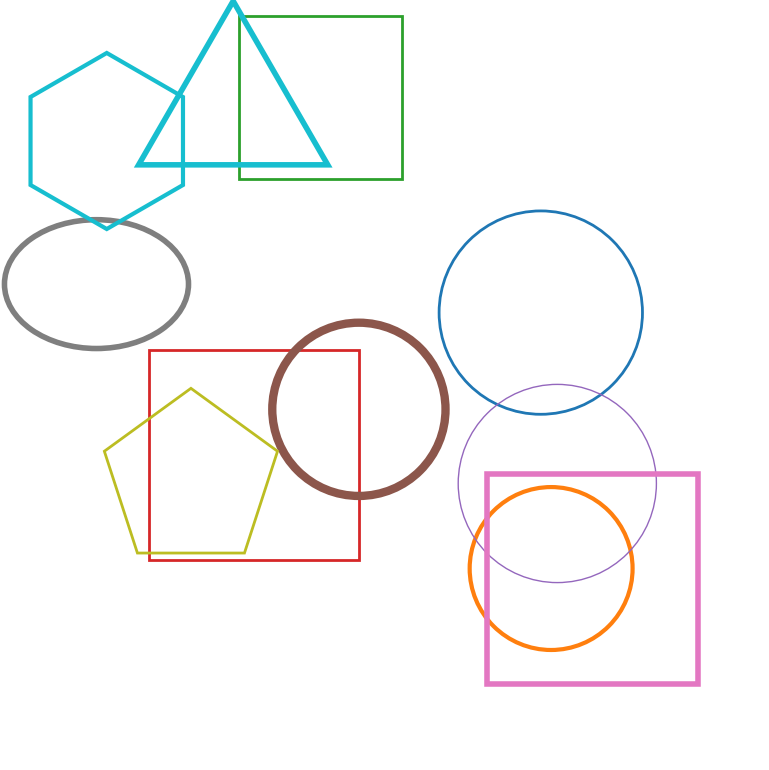[{"shape": "circle", "thickness": 1, "radius": 0.66, "center": [0.702, 0.594]}, {"shape": "circle", "thickness": 1.5, "radius": 0.53, "center": [0.716, 0.262]}, {"shape": "square", "thickness": 1, "radius": 0.53, "center": [0.417, 0.873]}, {"shape": "square", "thickness": 1, "radius": 0.68, "center": [0.33, 0.409]}, {"shape": "circle", "thickness": 0.5, "radius": 0.64, "center": [0.724, 0.372]}, {"shape": "circle", "thickness": 3, "radius": 0.56, "center": [0.466, 0.468]}, {"shape": "square", "thickness": 2, "radius": 0.68, "center": [0.769, 0.248]}, {"shape": "oval", "thickness": 2, "radius": 0.6, "center": [0.125, 0.631]}, {"shape": "pentagon", "thickness": 1, "radius": 0.59, "center": [0.248, 0.377]}, {"shape": "hexagon", "thickness": 1.5, "radius": 0.57, "center": [0.139, 0.817]}, {"shape": "triangle", "thickness": 2, "radius": 0.71, "center": [0.303, 0.857]}]